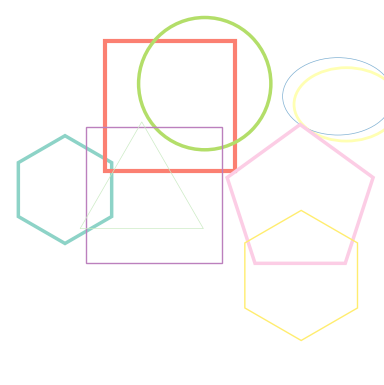[{"shape": "hexagon", "thickness": 2.5, "radius": 0.7, "center": [0.169, 0.508]}, {"shape": "oval", "thickness": 2, "radius": 0.68, "center": [0.9, 0.729]}, {"shape": "square", "thickness": 3, "radius": 0.85, "center": [0.442, 0.725]}, {"shape": "oval", "thickness": 0.5, "radius": 0.72, "center": [0.878, 0.75]}, {"shape": "circle", "thickness": 2.5, "radius": 0.86, "center": [0.532, 0.783]}, {"shape": "pentagon", "thickness": 2.5, "radius": 1.0, "center": [0.78, 0.477]}, {"shape": "square", "thickness": 1, "radius": 0.89, "center": [0.4, 0.493]}, {"shape": "triangle", "thickness": 0.5, "radius": 0.92, "center": [0.368, 0.499]}, {"shape": "hexagon", "thickness": 1, "radius": 0.84, "center": [0.782, 0.285]}]